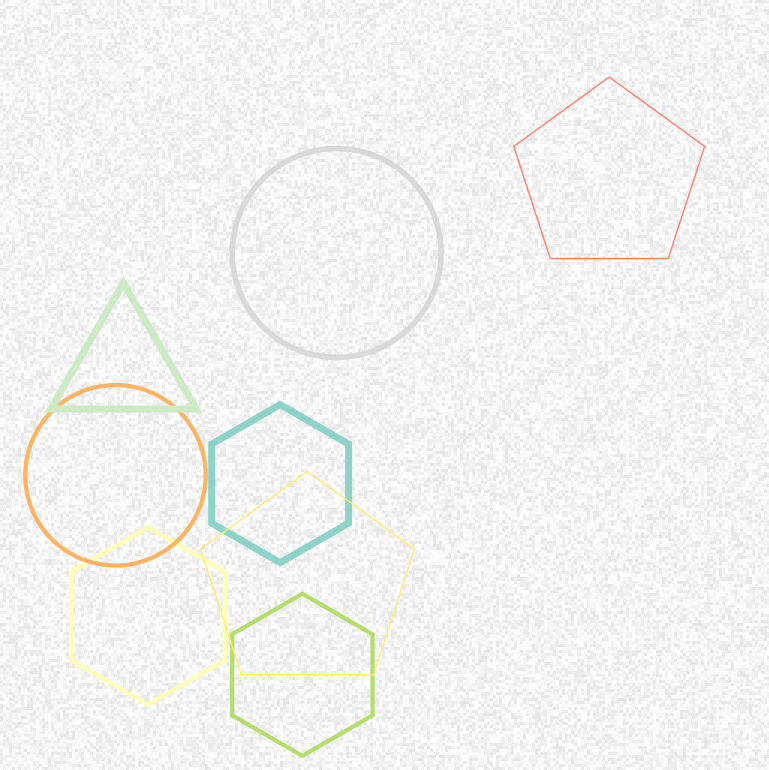[{"shape": "hexagon", "thickness": 2.5, "radius": 0.51, "center": [0.364, 0.372]}, {"shape": "hexagon", "thickness": 1.5, "radius": 0.58, "center": [0.192, 0.2]}, {"shape": "pentagon", "thickness": 0.5, "radius": 0.65, "center": [0.791, 0.77]}, {"shape": "circle", "thickness": 1.5, "radius": 0.59, "center": [0.15, 0.383]}, {"shape": "hexagon", "thickness": 1.5, "radius": 0.53, "center": [0.393, 0.124]}, {"shape": "circle", "thickness": 2, "radius": 0.68, "center": [0.437, 0.672]}, {"shape": "triangle", "thickness": 2.5, "radius": 0.55, "center": [0.16, 0.523]}, {"shape": "pentagon", "thickness": 0.5, "radius": 0.73, "center": [0.399, 0.242]}]